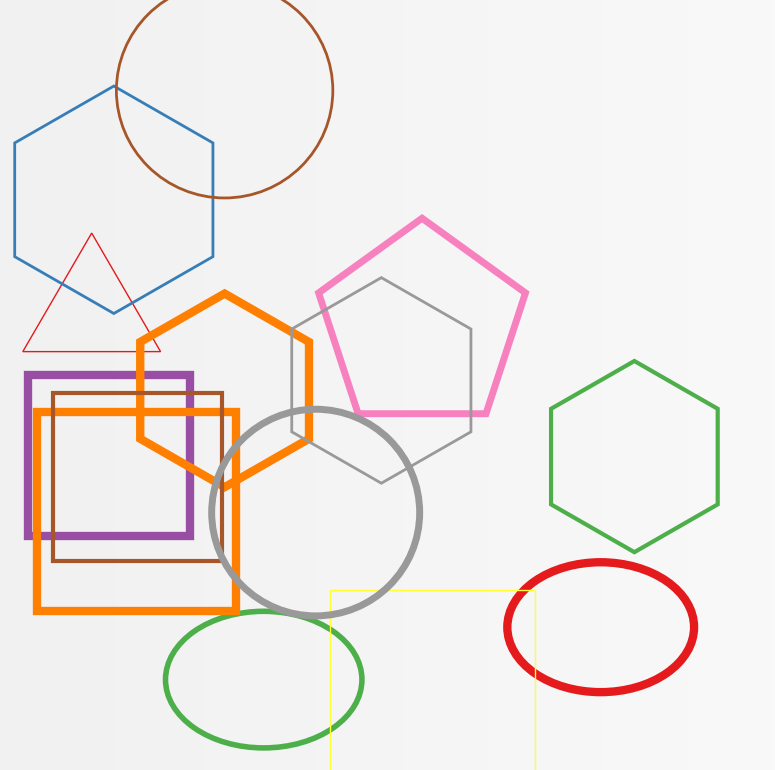[{"shape": "triangle", "thickness": 0.5, "radius": 0.51, "center": [0.118, 0.595]}, {"shape": "oval", "thickness": 3, "radius": 0.6, "center": [0.775, 0.185]}, {"shape": "hexagon", "thickness": 1, "radius": 0.74, "center": [0.147, 0.741]}, {"shape": "oval", "thickness": 2, "radius": 0.63, "center": [0.34, 0.117]}, {"shape": "hexagon", "thickness": 1.5, "radius": 0.62, "center": [0.819, 0.407]}, {"shape": "square", "thickness": 3, "radius": 0.52, "center": [0.14, 0.409]}, {"shape": "hexagon", "thickness": 3, "radius": 0.63, "center": [0.29, 0.493]}, {"shape": "square", "thickness": 3, "radius": 0.64, "center": [0.176, 0.336]}, {"shape": "square", "thickness": 0.5, "radius": 0.66, "center": [0.558, 0.101]}, {"shape": "circle", "thickness": 1, "radius": 0.7, "center": [0.29, 0.883]}, {"shape": "square", "thickness": 1.5, "radius": 0.55, "center": [0.178, 0.381]}, {"shape": "pentagon", "thickness": 2.5, "radius": 0.7, "center": [0.545, 0.576]}, {"shape": "hexagon", "thickness": 1, "radius": 0.67, "center": [0.492, 0.506]}, {"shape": "circle", "thickness": 2.5, "radius": 0.67, "center": [0.407, 0.334]}]